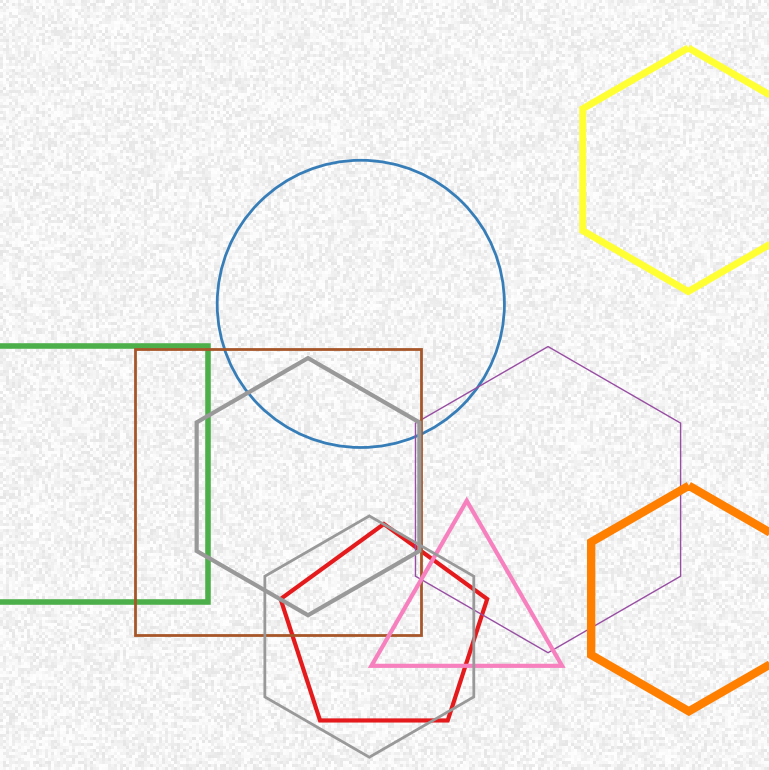[{"shape": "pentagon", "thickness": 1.5, "radius": 0.71, "center": [0.499, 0.178]}, {"shape": "circle", "thickness": 1, "radius": 0.93, "center": [0.469, 0.605]}, {"shape": "square", "thickness": 2, "radius": 0.83, "center": [0.104, 0.385]}, {"shape": "hexagon", "thickness": 0.5, "radius": 0.99, "center": [0.712, 0.351]}, {"shape": "hexagon", "thickness": 3, "radius": 0.73, "center": [0.895, 0.223]}, {"shape": "hexagon", "thickness": 2.5, "radius": 0.79, "center": [0.894, 0.78]}, {"shape": "square", "thickness": 1, "radius": 0.93, "center": [0.361, 0.361]}, {"shape": "triangle", "thickness": 1.5, "radius": 0.71, "center": [0.606, 0.207]}, {"shape": "hexagon", "thickness": 1, "radius": 0.78, "center": [0.48, 0.173]}, {"shape": "hexagon", "thickness": 1.5, "radius": 0.83, "center": [0.4, 0.368]}]